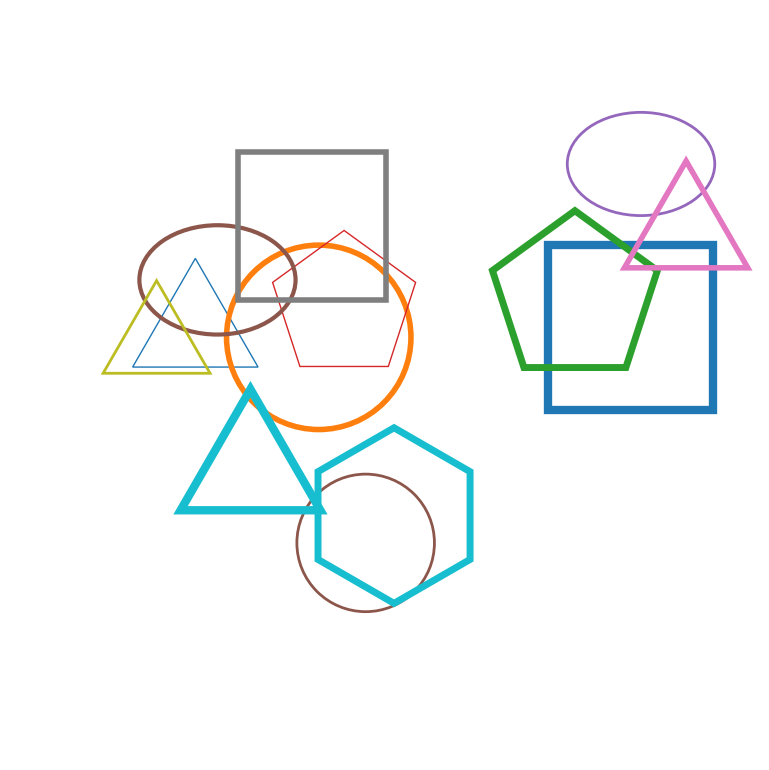[{"shape": "square", "thickness": 3, "radius": 0.54, "center": [0.819, 0.574]}, {"shape": "triangle", "thickness": 0.5, "radius": 0.47, "center": [0.254, 0.57]}, {"shape": "circle", "thickness": 2, "radius": 0.6, "center": [0.414, 0.562]}, {"shape": "pentagon", "thickness": 2.5, "radius": 0.56, "center": [0.747, 0.614]}, {"shape": "pentagon", "thickness": 0.5, "radius": 0.49, "center": [0.447, 0.603]}, {"shape": "oval", "thickness": 1, "radius": 0.48, "center": [0.832, 0.787]}, {"shape": "oval", "thickness": 1.5, "radius": 0.51, "center": [0.282, 0.637]}, {"shape": "circle", "thickness": 1, "radius": 0.45, "center": [0.475, 0.295]}, {"shape": "triangle", "thickness": 2, "radius": 0.46, "center": [0.891, 0.698]}, {"shape": "square", "thickness": 2, "radius": 0.48, "center": [0.405, 0.706]}, {"shape": "triangle", "thickness": 1, "radius": 0.4, "center": [0.203, 0.555]}, {"shape": "triangle", "thickness": 3, "radius": 0.52, "center": [0.325, 0.39]}, {"shape": "hexagon", "thickness": 2.5, "radius": 0.57, "center": [0.512, 0.33]}]